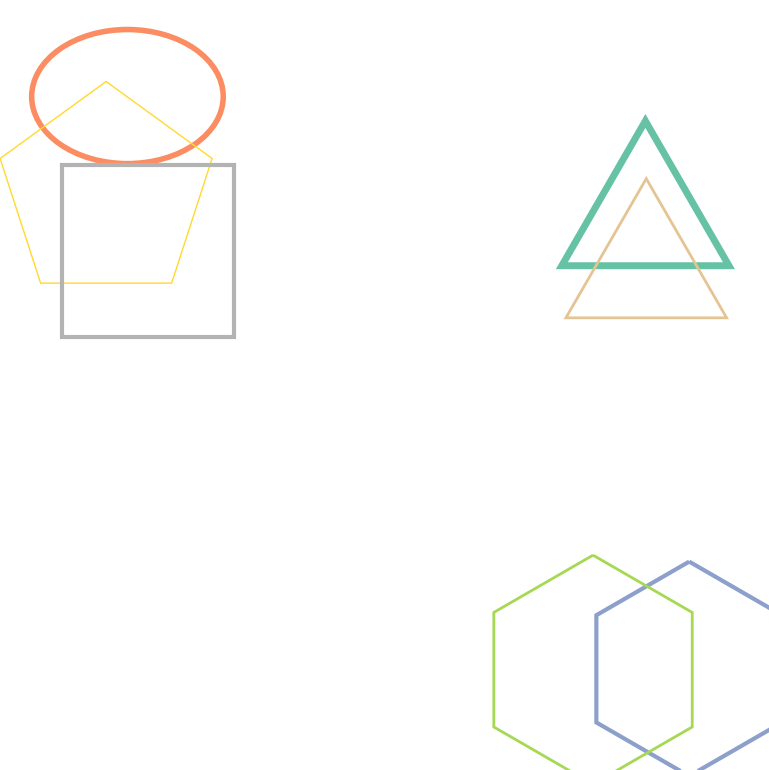[{"shape": "triangle", "thickness": 2.5, "radius": 0.63, "center": [0.838, 0.718]}, {"shape": "oval", "thickness": 2, "radius": 0.62, "center": [0.166, 0.875]}, {"shape": "hexagon", "thickness": 1.5, "radius": 0.7, "center": [0.895, 0.131]}, {"shape": "hexagon", "thickness": 1, "radius": 0.74, "center": [0.77, 0.13]}, {"shape": "pentagon", "thickness": 0.5, "radius": 0.72, "center": [0.138, 0.749]}, {"shape": "triangle", "thickness": 1, "radius": 0.6, "center": [0.839, 0.647]}, {"shape": "square", "thickness": 1.5, "radius": 0.56, "center": [0.193, 0.674]}]